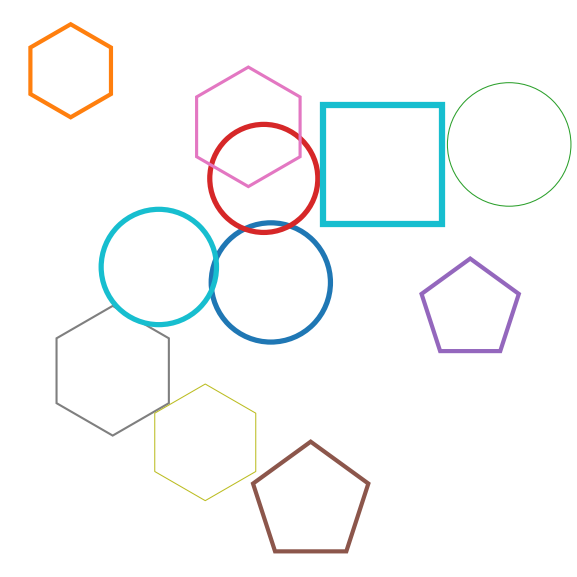[{"shape": "circle", "thickness": 2.5, "radius": 0.52, "center": [0.469, 0.51]}, {"shape": "hexagon", "thickness": 2, "radius": 0.4, "center": [0.122, 0.877]}, {"shape": "circle", "thickness": 0.5, "radius": 0.53, "center": [0.882, 0.749]}, {"shape": "circle", "thickness": 2.5, "radius": 0.47, "center": [0.457, 0.69]}, {"shape": "pentagon", "thickness": 2, "radius": 0.44, "center": [0.814, 0.463]}, {"shape": "pentagon", "thickness": 2, "radius": 0.52, "center": [0.538, 0.129]}, {"shape": "hexagon", "thickness": 1.5, "radius": 0.52, "center": [0.43, 0.78]}, {"shape": "hexagon", "thickness": 1, "radius": 0.56, "center": [0.195, 0.357]}, {"shape": "hexagon", "thickness": 0.5, "radius": 0.5, "center": [0.355, 0.233]}, {"shape": "circle", "thickness": 2.5, "radius": 0.5, "center": [0.275, 0.537]}, {"shape": "square", "thickness": 3, "radius": 0.52, "center": [0.663, 0.714]}]